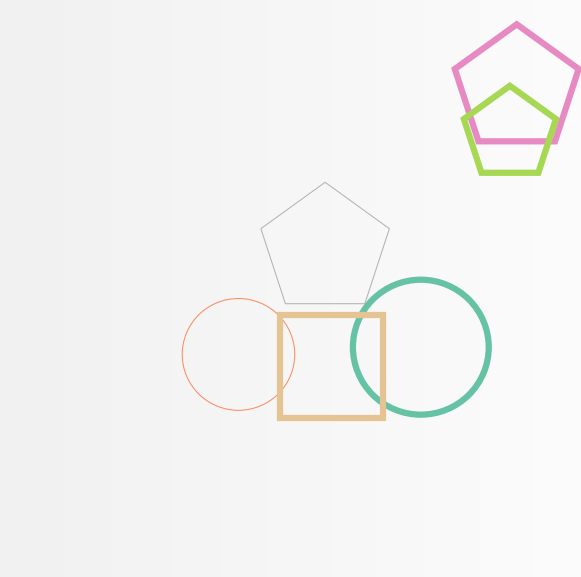[{"shape": "circle", "thickness": 3, "radius": 0.58, "center": [0.724, 0.398]}, {"shape": "circle", "thickness": 0.5, "radius": 0.48, "center": [0.41, 0.385]}, {"shape": "pentagon", "thickness": 3, "radius": 0.56, "center": [0.889, 0.845]}, {"shape": "pentagon", "thickness": 3, "radius": 0.42, "center": [0.877, 0.767]}, {"shape": "square", "thickness": 3, "radius": 0.44, "center": [0.57, 0.364]}, {"shape": "pentagon", "thickness": 0.5, "radius": 0.58, "center": [0.559, 0.567]}]